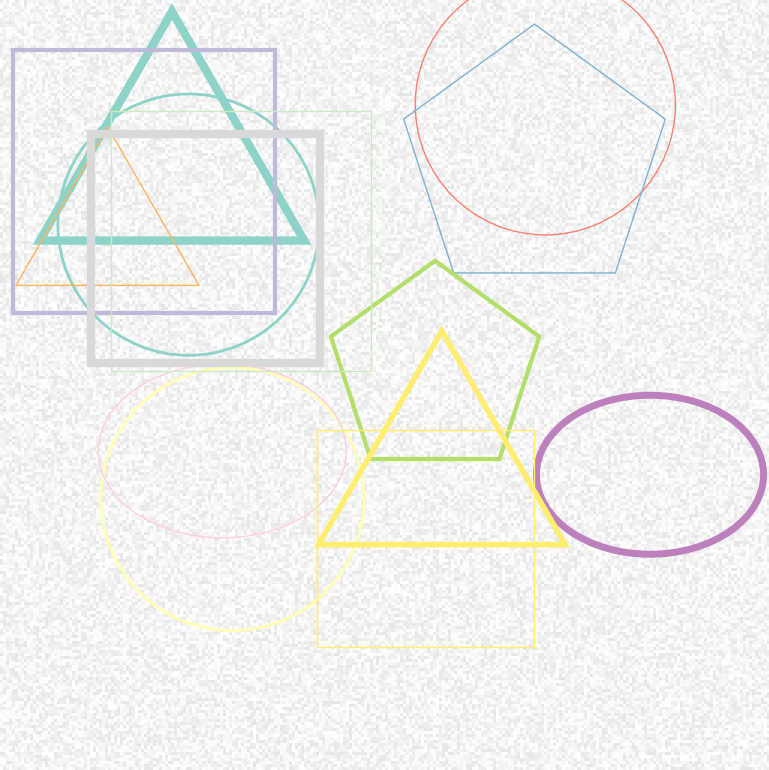[{"shape": "triangle", "thickness": 3, "radius": 0.99, "center": [0.223, 0.787]}, {"shape": "circle", "thickness": 1, "radius": 0.85, "center": [0.245, 0.708]}, {"shape": "circle", "thickness": 1, "radius": 0.85, "center": [0.302, 0.352]}, {"shape": "square", "thickness": 1.5, "radius": 0.85, "center": [0.187, 0.764]}, {"shape": "circle", "thickness": 0.5, "radius": 0.84, "center": [0.708, 0.864]}, {"shape": "pentagon", "thickness": 0.5, "radius": 0.89, "center": [0.694, 0.79]}, {"shape": "triangle", "thickness": 0.5, "radius": 0.69, "center": [0.14, 0.698]}, {"shape": "pentagon", "thickness": 1.5, "radius": 0.71, "center": [0.565, 0.519]}, {"shape": "oval", "thickness": 0.5, "radius": 0.81, "center": [0.289, 0.414]}, {"shape": "square", "thickness": 3, "radius": 0.74, "center": [0.267, 0.678]}, {"shape": "oval", "thickness": 2.5, "radius": 0.74, "center": [0.844, 0.383]}, {"shape": "square", "thickness": 0.5, "radius": 0.84, "center": [0.313, 0.687]}, {"shape": "square", "thickness": 0.5, "radius": 0.7, "center": [0.552, 0.301]}, {"shape": "triangle", "thickness": 2, "radius": 0.92, "center": [0.574, 0.385]}]